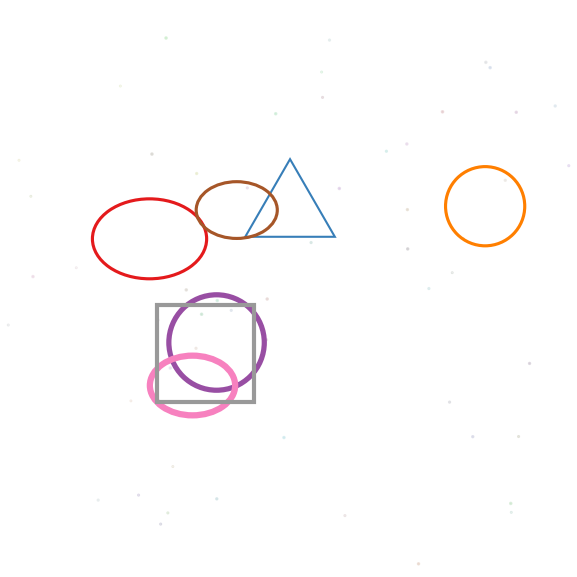[{"shape": "oval", "thickness": 1.5, "radius": 0.49, "center": [0.259, 0.586]}, {"shape": "triangle", "thickness": 1, "radius": 0.45, "center": [0.502, 0.634]}, {"shape": "circle", "thickness": 2.5, "radius": 0.41, "center": [0.375, 0.406]}, {"shape": "circle", "thickness": 1.5, "radius": 0.34, "center": [0.84, 0.642]}, {"shape": "oval", "thickness": 1.5, "radius": 0.35, "center": [0.41, 0.635]}, {"shape": "oval", "thickness": 3, "radius": 0.37, "center": [0.333, 0.332]}, {"shape": "square", "thickness": 2, "radius": 0.42, "center": [0.356, 0.387]}]